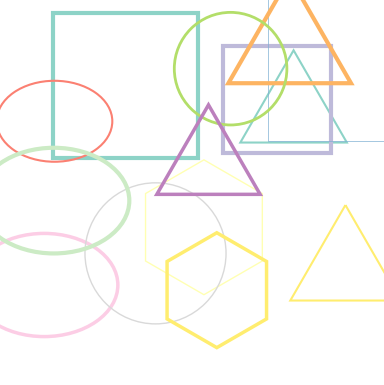[{"shape": "square", "thickness": 3, "radius": 0.94, "center": [0.325, 0.777]}, {"shape": "triangle", "thickness": 1.5, "radius": 0.8, "center": [0.763, 0.71]}, {"shape": "hexagon", "thickness": 1, "radius": 0.88, "center": [0.53, 0.41]}, {"shape": "square", "thickness": 3, "radius": 0.7, "center": [0.719, 0.741]}, {"shape": "oval", "thickness": 1.5, "radius": 0.75, "center": [0.141, 0.685]}, {"shape": "square", "thickness": 0.5, "radius": 0.99, "center": [0.896, 0.833]}, {"shape": "triangle", "thickness": 3, "radius": 0.92, "center": [0.752, 0.876]}, {"shape": "circle", "thickness": 2, "radius": 0.73, "center": [0.599, 0.822]}, {"shape": "oval", "thickness": 2.5, "radius": 0.96, "center": [0.115, 0.26]}, {"shape": "circle", "thickness": 1, "radius": 0.92, "center": [0.404, 0.342]}, {"shape": "triangle", "thickness": 2.5, "radius": 0.77, "center": [0.542, 0.573]}, {"shape": "oval", "thickness": 3, "radius": 0.98, "center": [0.14, 0.479]}, {"shape": "triangle", "thickness": 1.5, "radius": 0.83, "center": [0.897, 0.302]}, {"shape": "hexagon", "thickness": 2.5, "radius": 0.75, "center": [0.563, 0.246]}]